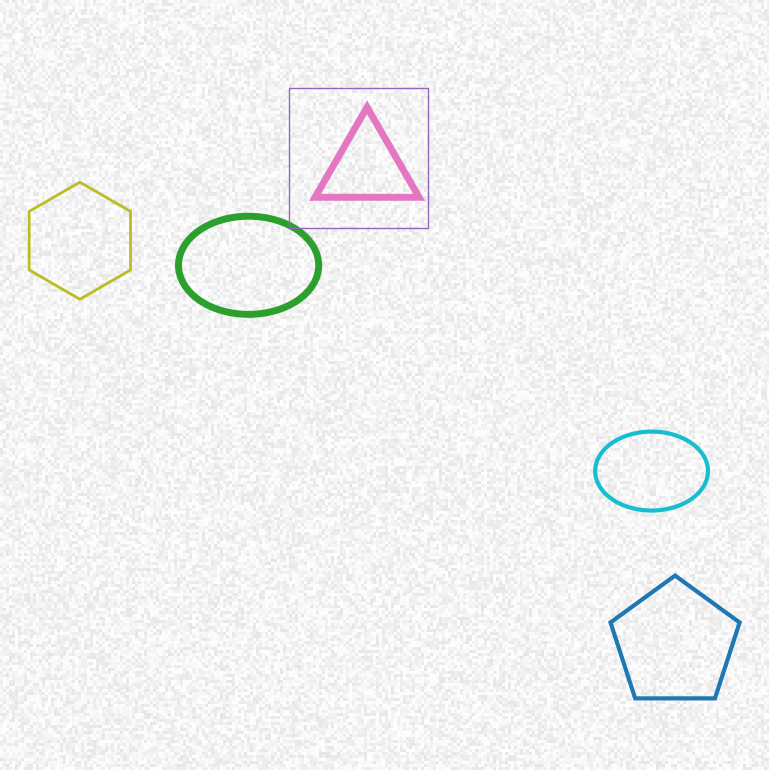[{"shape": "pentagon", "thickness": 1.5, "radius": 0.44, "center": [0.877, 0.164]}, {"shape": "oval", "thickness": 2.5, "radius": 0.46, "center": [0.323, 0.655]}, {"shape": "square", "thickness": 0.5, "radius": 0.45, "center": [0.466, 0.795]}, {"shape": "triangle", "thickness": 2.5, "radius": 0.39, "center": [0.477, 0.783]}, {"shape": "hexagon", "thickness": 1, "radius": 0.38, "center": [0.104, 0.687]}, {"shape": "oval", "thickness": 1.5, "radius": 0.37, "center": [0.846, 0.388]}]